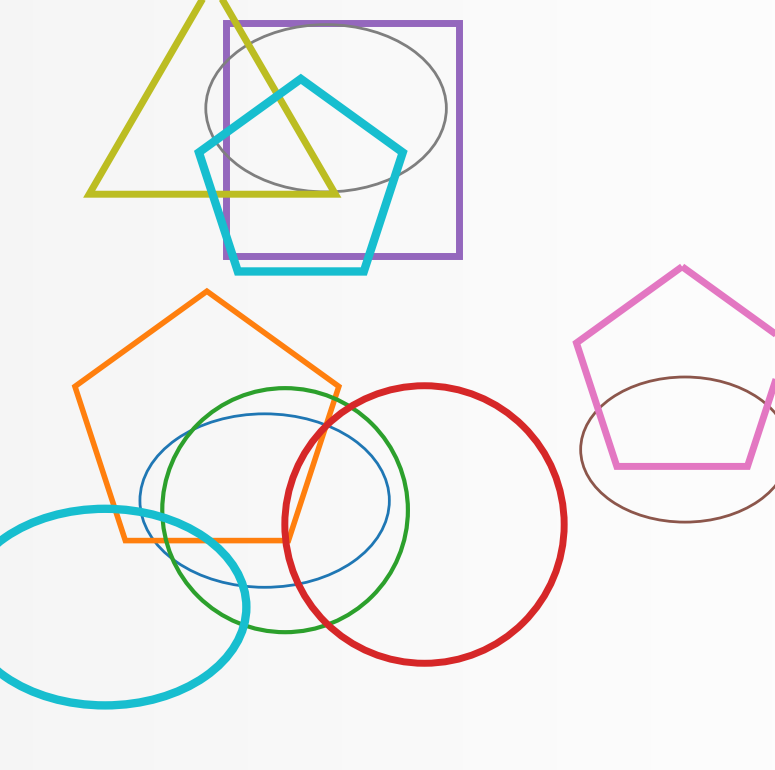[{"shape": "oval", "thickness": 1, "radius": 0.8, "center": [0.341, 0.35]}, {"shape": "pentagon", "thickness": 2, "radius": 0.9, "center": [0.267, 0.443]}, {"shape": "circle", "thickness": 1.5, "radius": 0.79, "center": [0.368, 0.337]}, {"shape": "circle", "thickness": 2.5, "radius": 0.9, "center": [0.548, 0.319]}, {"shape": "square", "thickness": 2.5, "radius": 0.75, "center": [0.442, 0.819]}, {"shape": "oval", "thickness": 1, "radius": 0.67, "center": [0.884, 0.416]}, {"shape": "pentagon", "thickness": 2.5, "radius": 0.72, "center": [0.88, 0.51]}, {"shape": "oval", "thickness": 1, "radius": 0.78, "center": [0.421, 0.859]}, {"shape": "triangle", "thickness": 2.5, "radius": 0.92, "center": [0.274, 0.839]}, {"shape": "pentagon", "thickness": 3, "radius": 0.69, "center": [0.388, 0.759]}, {"shape": "oval", "thickness": 3, "radius": 0.91, "center": [0.136, 0.212]}]